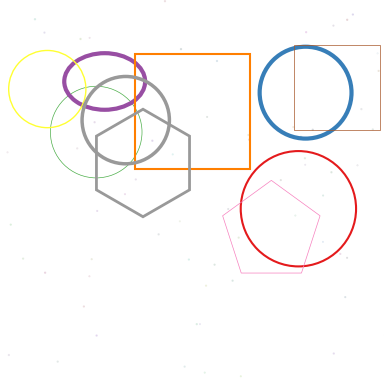[{"shape": "circle", "thickness": 1.5, "radius": 0.75, "center": [0.775, 0.458]}, {"shape": "circle", "thickness": 3, "radius": 0.6, "center": [0.794, 0.759]}, {"shape": "circle", "thickness": 0.5, "radius": 0.59, "center": [0.25, 0.657]}, {"shape": "oval", "thickness": 3, "radius": 0.53, "center": [0.272, 0.788]}, {"shape": "square", "thickness": 1.5, "radius": 0.75, "center": [0.501, 0.711]}, {"shape": "circle", "thickness": 1, "radius": 0.5, "center": [0.123, 0.769]}, {"shape": "square", "thickness": 0.5, "radius": 0.56, "center": [0.875, 0.773]}, {"shape": "pentagon", "thickness": 0.5, "radius": 0.67, "center": [0.705, 0.398]}, {"shape": "circle", "thickness": 2.5, "radius": 0.57, "center": [0.327, 0.688]}, {"shape": "hexagon", "thickness": 2, "radius": 0.7, "center": [0.371, 0.577]}]